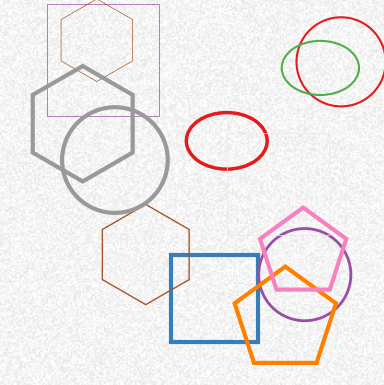[{"shape": "oval", "thickness": 2.5, "radius": 0.52, "center": [0.589, 0.634]}, {"shape": "circle", "thickness": 1.5, "radius": 0.58, "center": [0.886, 0.839]}, {"shape": "square", "thickness": 3, "radius": 0.57, "center": [0.558, 0.225]}, {"shape": "oval", "thickness": 1.5, "radius": 0.5, "center": [0.832, 0.824]}, {"shape": "circle", "thickness": 2, "radius": 0.6, "center": [0.792, 0.287]}, {"shape": "square", "thickness": 0.5, "radius": 0.73, "center": [0.267, 0.845]}, {"shape": "pentagon", "thickness": 3, "radius": 0.69, "center": [0.741, 0.169]}, {"shape": "square", "thickness": 0.5, "radius": 0.66, "center": [0.721, 0.522]}, {"shape": "hexagon", "thickness": 0.5, "radius": 0.54, "center": [0.252, 0.895]}, {"shape": "hexagon", "thickness": 1, "radius": 0.65, "center": [0.379, 0.339]}, {"shape": "pentagon", "thickness": 3, "radius": 0.59, "center": [0.787, 0.343]}, {"shape": "hexagon", "thickness": 3, "radius": 0.75, "center": [0.215, 0.679]}, {"shape": "circle", "thickness": 3, "radius": 0.69, "center": [0.299, 0.584]}]